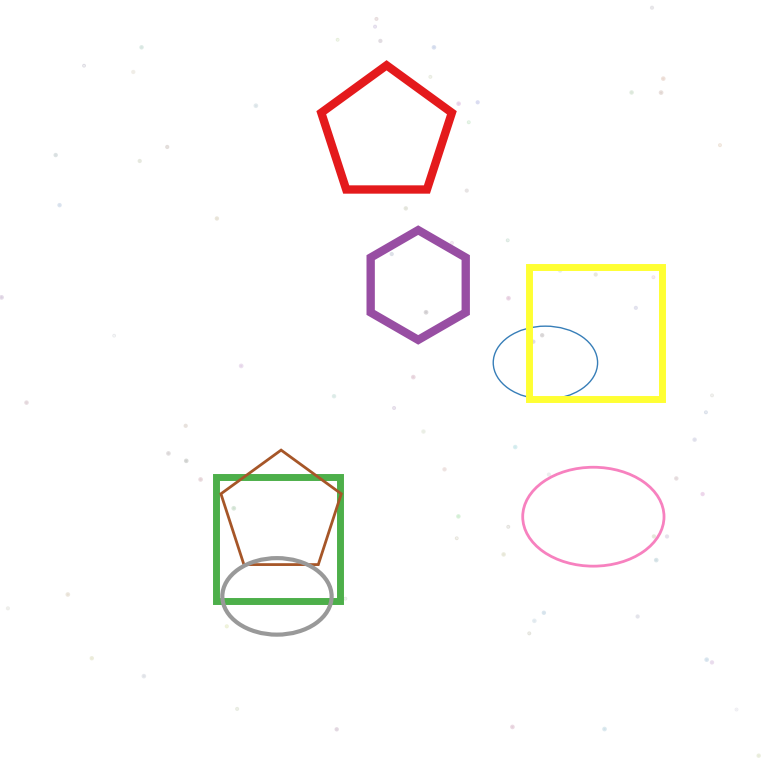[{"shape": "pentagon", "thickness": 3, "radius": 0.45, "center": [0.502, 0.826]}, {"shape": "oval", "thickness": 0.5, "radius": 0.34, "center": [0.708, 0.529]}, {"shape": "square", "thickness": 2.5, "radius": 0.4, "center": [0.361, 0.299]}, {"shape": "hexagon", "thickness": 3, "radius": 0.36, "center": [0.543, 0.63]}, {"shape": "square", "thickness": 2.5, "radius": 0.43, "center": [0.773, 0.567]}, {"shape": "pentagon", "thickness": 1, "radius": 0.41, "center": [0.365, 0.333]}, {"shape": "oval", "thickness": 1, "radius": 0.46, "center": [0.771, 0.329]}, {"shape": "oval", "thickness": 1.5, "radius": 0.35, "center": [0.36, 0.225]}]